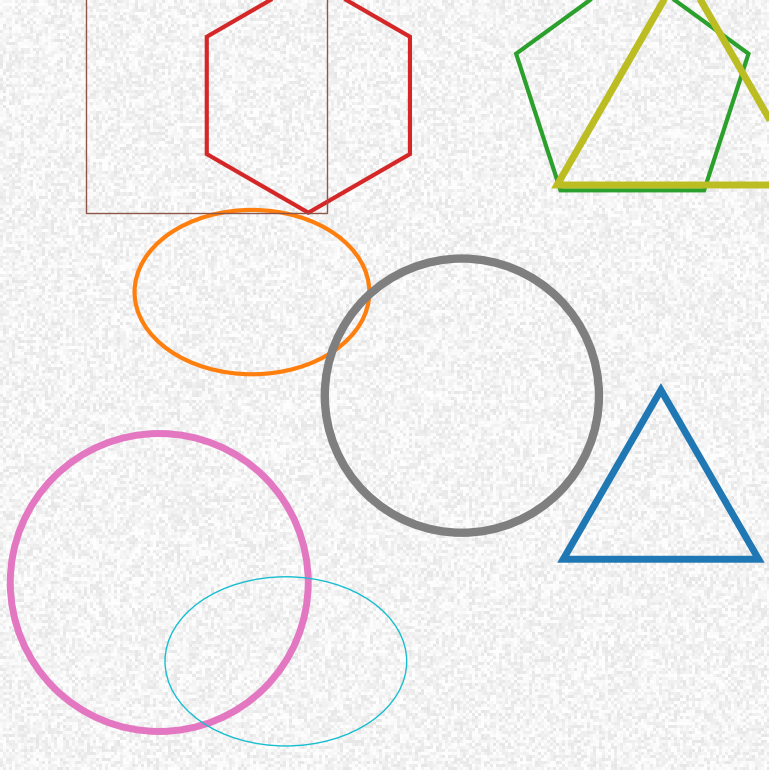[{"shape": "triangle", "thickness": 2.5, "radius": 0.73, "center": [0.858, 0.347]}, {"shape": "oval", "thickness": 1.5, "radius": 0.76, "center": [0.327, 0.621]}, {"shape": "pentagon", "thickness": 1.5, "radius": 0.79, "center": [0.821, 0.881]}, {"shape": "hexagon", "thickness": 1.5, "radius": 0.76, "center": [0.4, 0.876]}, {"shape": "square", "thickness": 0.5, "radius": 0.78, "center": [0.268, 0.881]}, {"shape": "circle", "thickness": 2.5, "radius": 0.97, "center": [0.207, 0.244]}, {"shape": "circle", "thickness": 3, "radius": 0.89, "center": [0.6, 0.486]}, {"shape": "triangle", "thickness": 2.5, "radius": 0.94, "center": [0.886, 0.854]}, {"shape": "oval", "thickness": 0.5, "radius": 0.78, "center": [0.371, 0.141]}]